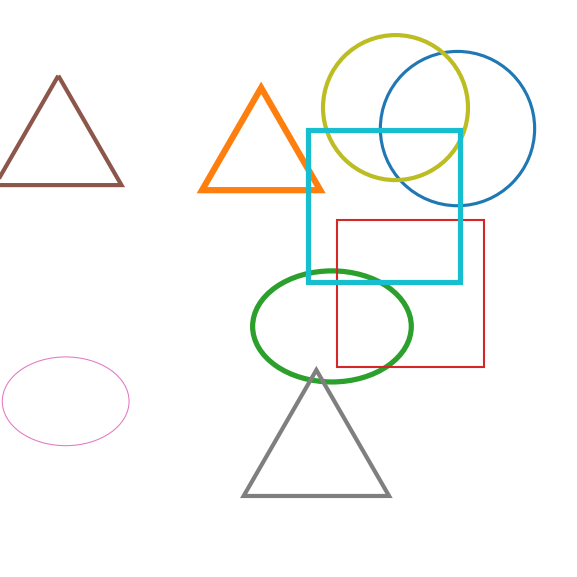[{"shape": "circle", "thickness": 1.5, "radius": 0.67, "center": [0.792, 0.777]}, {"shape": "triangle", "thickness": 3, "radius": 0.59, "center": [0.452, 0.729]}, {"shape": "oval", "thickness": 2.5, "radius": 0.69, "center": [0.575, 0.434]}, {"shape": "square", "thickness": 1, "radius": 0.64, "center": [0.71, 0.491]}, {"shape": "triangle", "thickness": 2, "radius": 0.63, "center": [0.101, 0.742]}, {"shape": "oval", "thickness": 0.5, "radius": 0.55, "center": [0.114, 0.304]}, {"shape": "triangle", "thickness": 2, "radius": 0.73, "center": [0.548, 0.213]}, {"shape": "circle", "thickness": 2, "radius": 0.63, "center": [0.685, 0.813]}, {"shape": "square", "thickness": 2.5, "radius": 0.66, "center": [0.665, 0.643]}]